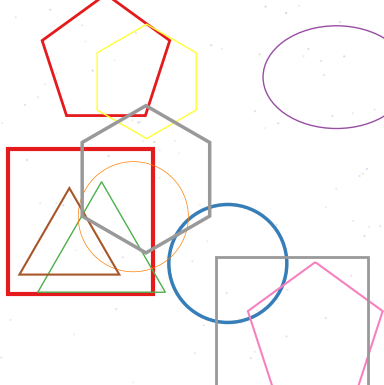[{"shape": "pentagon", "thickness": 2, "radius": 0.87, "center": [0.275, 0.841]}, {"shape": "square", "thickness": 3, "radius": 0.94, "center": [0.209, 0.425]}, {"shape": "circle", "thickness": 2.5, "radius": 0.77, "center": [0.592, 0.316]}, {"shape": "triangle", "thickness": 1, "radius": 0.96, "center": [0.264, 0.337]}, {"shape": "oval", "thickness": 1, "radius": 0.95, "center": [0.874, 0.8]}, {"shape": "circle", "thickness": 0.5, "radius": 0.72, "center": [0.346, 0.437]}, {"shape": "hexagon", "thickness": 1, "radius": 0.74, "center": [0.381, 0.789]}, {"shape": "triangle", "thickness": 1.5, "radius": 0.75, "center": [0.18, 0.362]}, {"shape": "pentagon", "thickness": 1.5, "radius": 0.92, "center": [0.819, 0.135]}, {"shape": "hexagon", "thickness": 2.5, "radius": 0.96, "center": [0.379, 0.534]}, {"shape": "square", "thickness": 2, "radius": 0.99, "center": [0.759, 0.134]}]